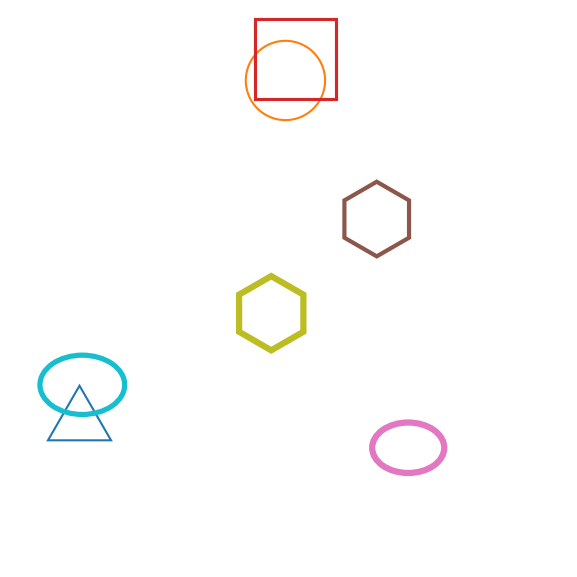[{"shape": "triangle", "thickness": 1, "radius": 0.32, "center": [0.138, 0.268]}, {"shape": "circle", "thickness": 1, "radius": 0.34, "center": [0.494, 0.86]}, {"shape": "square", "thickness": 1.5, "radius": 0.35, "center": [0.512, 0.897]}, {"shape": "hexagon", "thickness": 2, "radius": 0.32, "center": [0.652, 0.62]}, {"shape": "oval", "thickness": 3, "radius": 0.31, "center": [0.707, 0.224]}, {"shape": "hexagon", "thickness": 3, "radius": 0.32, "center": [0.47, 0.457]}, {"shape": "oval", "thickness": 2.5, "radius": 0.37, "center": [0.143, 0.333]}]